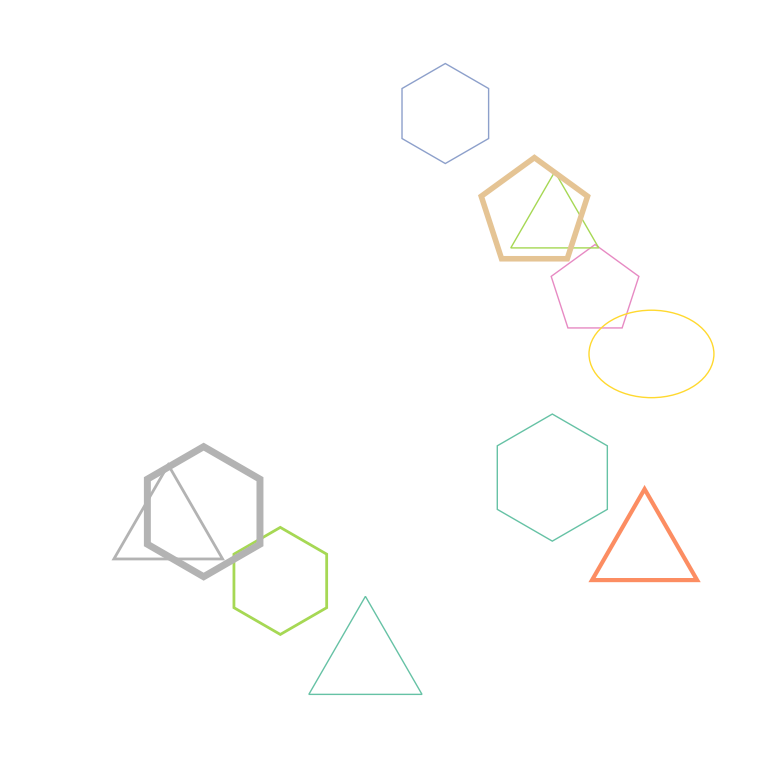[{"shape": "triangle", "thickness": 0.5, "radius": 0.42, "center": [0.475, 0.141]}, {"shape": "hexagon", "thickness": 0.5, "radius": 0.41, "center": [0.717, 0.38]}, {"shape": "triangle", "thickness": 1.5, "radius": 0.39, "center": [0.837, 0.286]}, {"shape": "hexagon", "thickness": 0.5, "radius": 0.32, "center": [0.578, 0.853]}, {"shape": "pentagon", "thickness": 0.5, "radius": 0.3, "center": [0.773, 0.623]}, {"shape": "hexagon", "thickness": 1, "radius": 0.35, "center": [0.364, 0.246]}, {"shape": "triangle", "thickness": 0.5, "radius": 0.33, "center": [0.72, 0.711]}, {"shape": "oval", "thickness": 0.5, "radius": 0.41, "center": [0.846, 0.54]}, {"shape": "pentagon", "thickness": 2, "radius": 0.36, "center": [0.694, 0.723]}, {"shape": "triangle", "thickness": 1, "radius": 0.41, "center": [0.219, 0.315]}, {"shape": "hexagon", "thickness": 2.5, "radius": 0.42, "center": [0.264, 0.335]}]